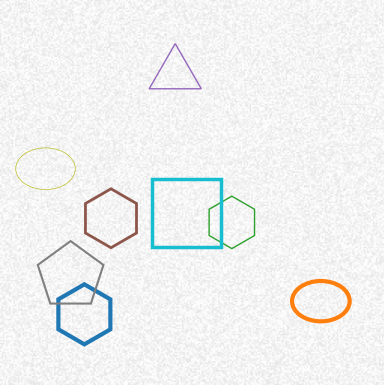[{"shape": "hexagon", "thickness": 3, "radius": 0.39, "center": [0.219, 0.184]}, {"shape": "oval", "thickness": 3, "radius": 0.37, "center": [0.833, 0.218]}, {"shape": "hexagon", "thickness": 1, "radius": 0.34, "center": [0.602, 0.422]}, {"shape": "triangle", "thickness": 1, "radius": 0.39, "center": [0.455, 0.808]}, {"shape": "hexagon", "thickness": 2, "radius": 0.38, "center": [0.288, 0.433]}, {"shape": "pentagon", "thickness": 1.5, "radius": 0.45, "center": [0.183, 0.284]}, {"shape": "oval", "thickness": 0.5, "radius": 0.39, "center": [0.118, 0.562]}, {"shape": "square", "thickness": 2.5, "radius": 0.45, "center": [0.484, 0.447]}]